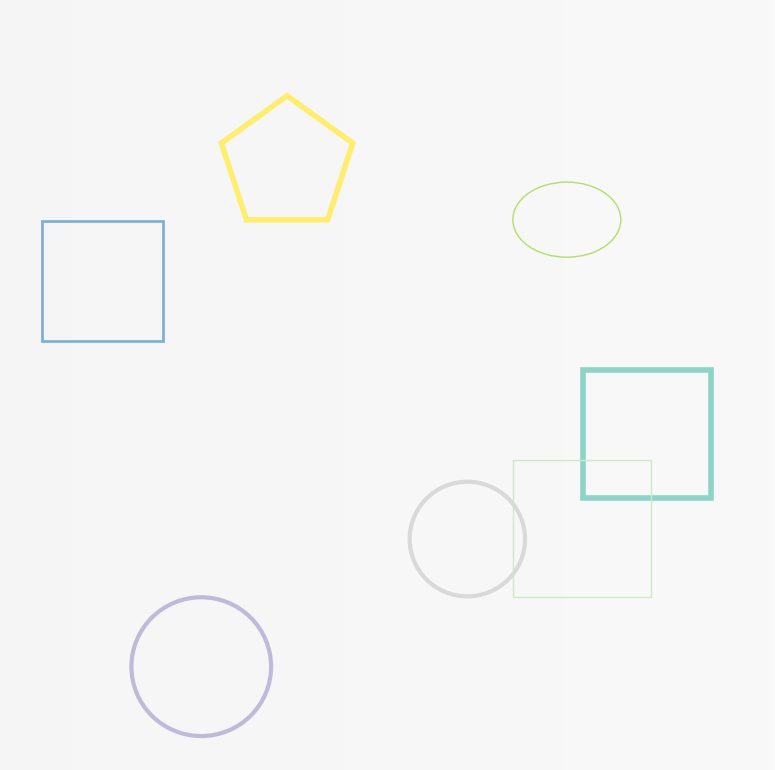[{"shape": "square", "thickness": 2, "radius": 0.41, "center": [0.835, 0.436]}, {"shape": "circle", "thickness": 1.5, "radius": 0.45, "center": [0.26, 0.134]}, {"shape": "square", "thickness": 1, "radius": 0.39, "center": [0.132, 0.635]}, {"shape": "oval", "thickness": 0.5, "radius": 0.35, "center": [0.731, 0.715]}, {"shape": "circle", "thickness": 1.5, "radius": 0.37, "center": [0.603, 0.3]}, {"shape": "square", "thickness": 0.5, "radius": 0.45, "center": [0.751, 0.314]}, {"shape": "pentagon", "thickness": 2, "radius": 0.45, "center": [0.37, 0.787]}]